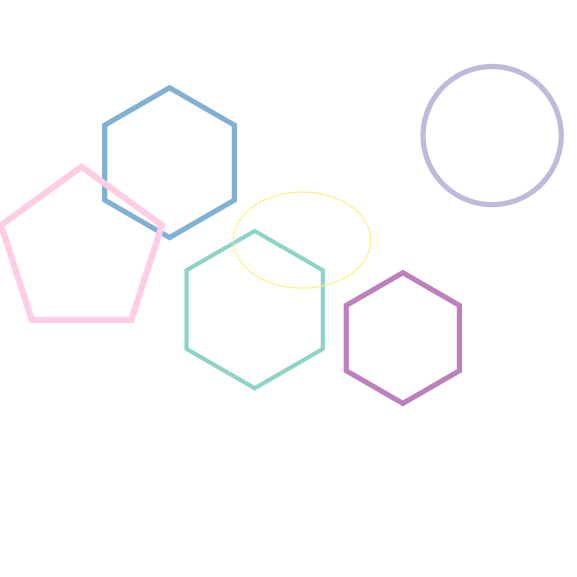[{"shape": "hexagon", "thickness": 2, "radius": 0.68, "center": [0.441, 0.463]}, {"shape": "circle", "thickness": 2.5, "radius": 0.6, "center": [0.852, 0.764]}, {"shape": "hexagon", "thickness": 2.5, "radius": 0.65, "center": [0.294, 0.718]}, {"shape": "pentagon", "thickness": 3, "radius": 0.73, "center": [0.141, 0.564]}, {"shape": "hexagon", "thickness": 2.5, "radius": 0.57, "center": [0.698, 0.414]}, {"shape": "oval", "thickness": 0.5, "radius": 0.59, "center": [0.523, 0.583]}]